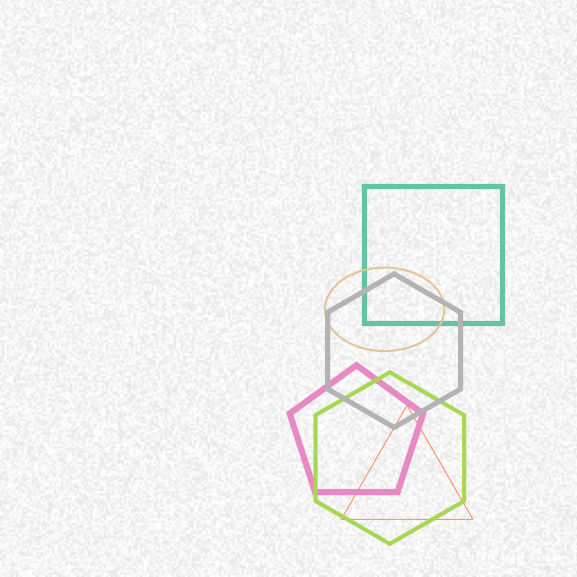[{"shape": "square", "thickness": 2.5, "radius": 0.6, "center": [0.75, 0.558]}, {"shape": "triangle", "thickness": 0.5, "radius": 0.66, "center": [0.705, 0.166]}, {"shape": "pentagon", "thickness": 3, "radius": 0.61, "center": [0.617, 0.245]}, {"shape": "hexagon", "thickness": 2, "radius": 0.74, "center": [0.675, 0.206]}, {"shape": "oval", "thickness": 1, "radius": 0.52, "center": [0.666, 0.463]}, {"shape": "hexagon", "thickness": 2.5, "radius": 0.66, "center": [0.682, 0.392]}]